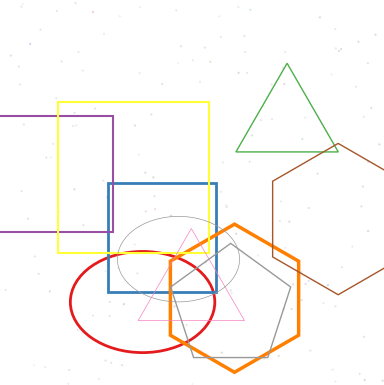[{"shape": "oval", "thickness": 2, "radius": 0.94, "center": [0.37, 0.215]}, {"shape": "square", "thickness": 2, "radius": 0.7, "center": [0.42, 0.383]}, {"shape": "triangle", "thickness": 1, "radius": 0.77, "center": [0.746, 0.682]}, {"shape": "square", "thickness": 1.5, "radius": 0.76, "center": [0.141, 0.548]}, {"shape": "hexagon", "thickness": 2.5, "radius": 0.96, "center": [0.609, 0.225]}, {"shape": "square", "thickness": 1.5, "radius": 0.98, "center": [0.346, 0.539]}, {"shape": "hexagon", "thickness": 1, "radius": 0.98, "center": [0.878, 0.431]}, {"shape": "triangle", "thickness": 0.5, "radius": 0.8, "center": [0.497, 0.247]}, {"shape": "pentagon", "thickness": 1, "radius": 0.82, "center": [0.599, 0.204]}, {"shape": "oval", "thickness": 0.5, "radius": 0.79, "center": [0.464, 0.327]}]